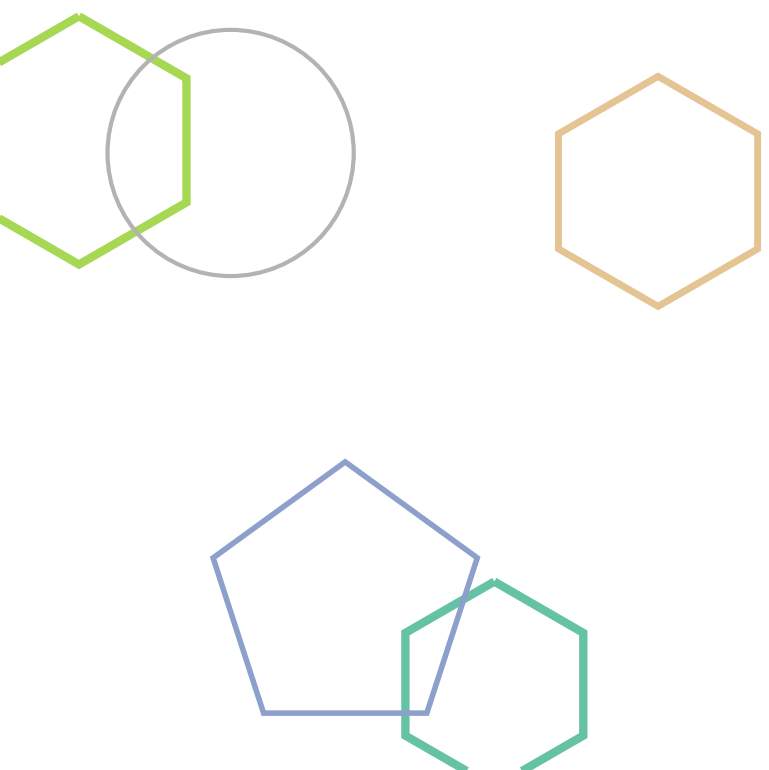[{"shape": "hexagon", "thickness": 3, "radius": 0.67, "center": [0.642, 0.111]}, {"shape": "pentagon", "thickness": 2, "radius": 0.9, "center": [0.448, 0.22]}, {"shape": "hexagon", "thickness": 3, "radius": 0.81, "center": [0.103, 0.818]}, {"shape": "hexagon", "thickness": 2.5, "radius": 0.75, "center": [0.855, 0.751]}, {"shape": "circle", "thickness": 1.5, "radius": 0.8, "center": [0.3, 0.801]}]